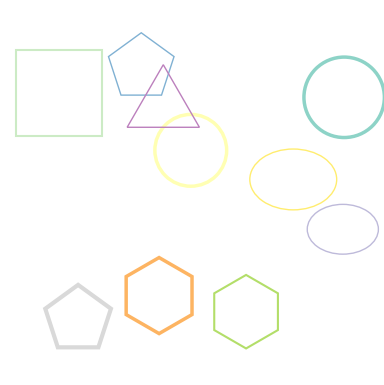[{"shape": "circle", "thickness": 2.5, "radius": 0.52, "center": [0.894, 0.747]}, {"shape": "circle", "thickness": 2.5, "radius": 0.47, "center": [0.495, 0.61]}, {"shape": "oval", "thickness": 1, "radius": 0.46, "center": [0.89, 0.405]}, {"shape": "pentagon", "thickness": 1, "radius": 0.45, "center": [0.367, 0.825]}, {"shape": "hexagon", "thickness": 2.5, "radius": 0.49, "center": [0.413, 0.232]}, {"shape": "hexagon", "thickness": 1.5, "radius": 0.48, "center": [0.639, 0.19]}, {"shape": "pentagon", "thickness": 3, "radius": 0.45, "center": [0.203, 0.17]}, {"shape": "triangle", "thickness": 1, "radius": 0.54, "center": [0.424, 0.724]}, {"shape": "square", "thickness": 1.5, "radius": 0.56, "center": [0.153, 0.759]}, {"shape": "oval", "thickness": 1, "radius": 0.56, "center": [0.762, 0.534]}]